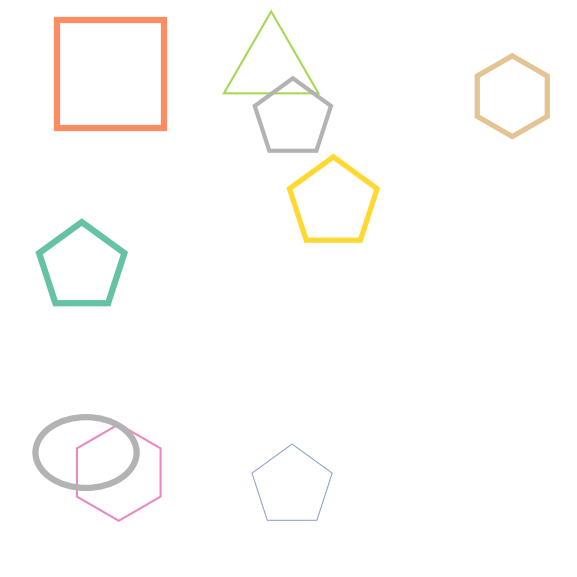[{"shape": "pentagon", "thickness": 3, "radius": 0.39, "center": [0.142, 0.537]}, {"shape": "square", "thickness": 3, "radius": 0.47, "center": [0.191, 0.871]}, {"shape": "pentagon", "thickness": 0.5, "radius": 0.37, "center": [0.506, 0.157]}, {"shape": "hexagon", "thickness": 1, "radius": 0.42, "center": [0.206, 0.181]}, {"shape": "triangle", "thickness": 1, "radius": 0.47, "center": [0.47, 0.885]}, {"shape": "pentagon", "thickness": 2.5, "radius": 0.4, "center": [0.577, 0.648]}, {"shape": "hexagon", "thickness": 2.5, "radius": 0.35, "center": [0.887, 0.833]}, {"shape": "oval", "thickness": 3, "radius": 0.44, "center": [0.149, 0.216]}, {"shape": "pentagon", "thickness": 2, "radius": 0.35, "center": [0.507, 0.794]}]